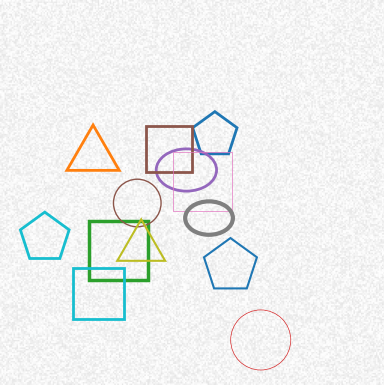[{"shape": "pentagon", "thickness": 2, "radius": 0.3, "center": [0.558, 0.649]}, {"shape": "pentagon", "thickness": 1.5, "radius": 0.36, "center": [0.599, 0.309]}, {"shape": "triangle", "thickness": 2, "radius": 0.39, "center": [0.242, 0.597]}, {"shape": "square", "thickness": 2.5, "radius": 0.39, "center": [0.308, 0.349]}, {"shape": "circle", "thickness": 0.5, "radius": 0.39, "center": [0.677, 0.117]}, {"shape": "oval", "thickness": 2, "radius": 0.39, "center": [0.484, 0.558]}, {"shape": "circle", "thickness": 1, "radius": 0.31, "center": [0.357, 0.473]}, {"shape": "square", "thickness": 2, "radius": 0.3, "center": [0.439, 0.614]}, {"shape": "square", "thickness": 0.5, "radius": 0.38, "center": [0.525, 0.528]}, {"shape": "oval", "thickness": 3, "radius": 0.31, "center": [0.543, 0.434]}, {"shape": "triangle", "thickness": 1.5, "radius": 0.36, "center": [0.367, 0.358]}, {"shape": "square", "thickness": 2, "radius": 0.33, "center": [0.255, 0.237]}, {"shape": "pentagon", "thickness": 2, "radius": 0.33, "center": [0.116, 0.382]}]